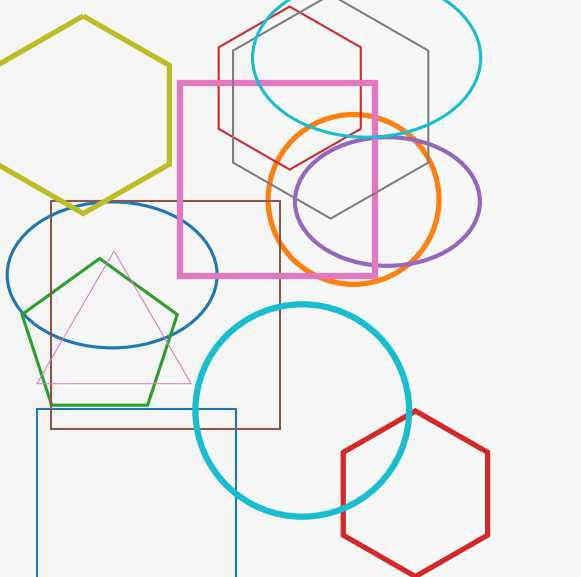[{"shape": "oval", "thickness": 1.5, "radius": 0.9, "center": [0.193, 0.523]}, {"shape": "square", "thickness": 1, "radius": 0.86, "center": [0.234, 0.12]}, {"shape": "circle", "thickness": 2.5, "radius": 0.74, "center": [0.608, 0.654]}, {"shape": "pentagon", "thickness": 1.5, "radius": 0.7, "center": [0.171, 0.411]}, {"shape": "hexagon", "thickness": 2.5, "radius": 0.72, "center": [0.715, 0.144]}, {"shape": "hexagon", "thickness": 1, "radius": 0.71, "center": [0.498, 0.847]}, {"shape": "oval", "thickness": 2, "radius": 0.8, "center": [0.667, 0.65]}, {"shape": "square", "thickness": 1, "radius": 0.98, "center": [0.285, 0.454]}, {"shape": "square", "thickness": 3, "radius": 0.84, "center": [0.477, 0.688]}, {"shape": "triangle", "thickness": 0.5, "radius": 0.77, "center": [0.196, 0.411]}, {"shape": "hexagon", "thickness": 1, "radius": 0.97, "center": [0.569, 0.815]}, {"shape": "hexagon", "thickness": 2.5, "radius": 0.86, "center": [0.143, 0.8]}, {"shape": "oval", "thickness": 1.5, "radius": 0.98, "center": [0.631, 0.899]}, {"shape": "circle", "thickness": 3, "radius": 0.92, "center": [0.52, 0.288]}]